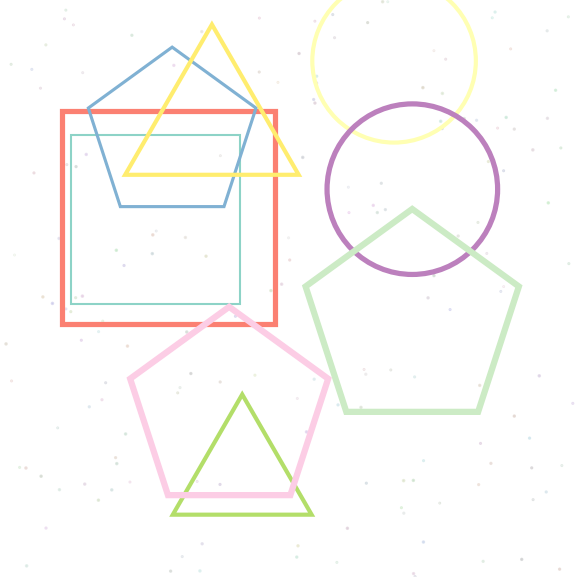[{"shape": "square", "thickness": 1, "radius": 0.73, "center": [0.269, 0.62]}, {"shape": "circle", "thickness": 2, "radius": 0.71, "center": [0.682, 0.894]}, {"shape": "square", "thickness": 2.5, "radius": 0.92, "center": [0.292, 0.622]}, {"shape": "pentagon", "thickness": 1.5, "radius": 0.76, "center": [0.298, 0.765]}, {"shape": "triangle", "thickness": 2, "radius": 0.69, "center": [0.419, 0.177]}, {"shape": "pentagon", "thickness": 3, "radius": 0.9, "center": [0.397, 0.288]}, {"shape": "circle", "thickness": 2.5, "radius": 0.74, "center": [0.714, 0.672]}, {"shape": "pentagon", "thickness": 3, "radius": 0.97, "center": [0.714, 0.443]}, {"shape": "triangle", "thickness": 2, "radius": 0.87, "center": [0.367, 0.783]}]